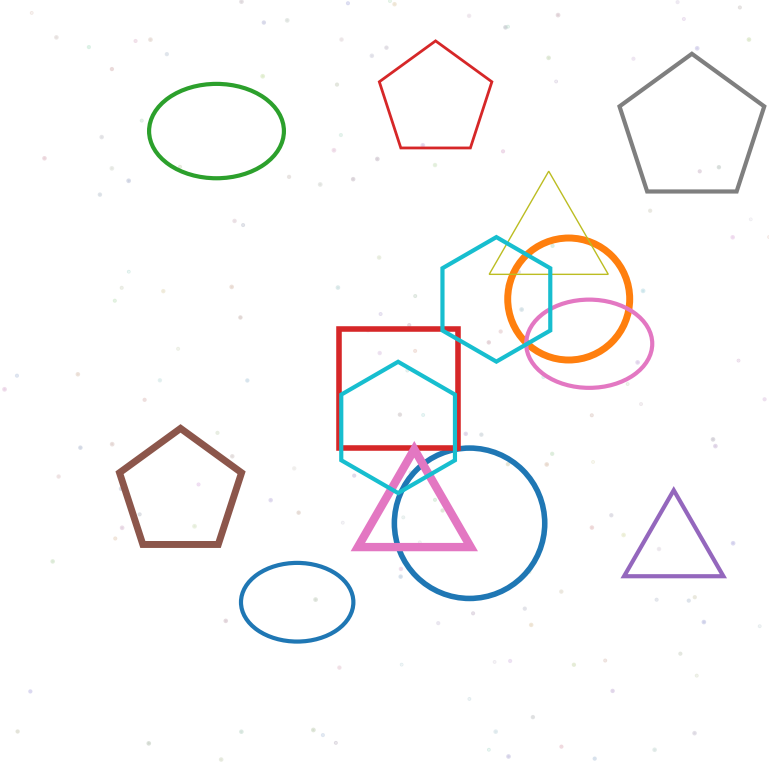[{"shape": "oval", "thickness": 1.5, "radius": 0.36, "center": [0.386, 0.218]}, {"shape": "circle", "thickness": 2, "radius": 0.49, "center": [0.61, 0.32]}, {"shape": "circle", "thickness": 2.5, "radius": 0.4, "center": [0.739, 0.612]}, {"shape": "oval", "thickness": 1.5, "radius": 0.44, "center": [0.281, 0.83]}, {"shape": "square", "thickness": 2, "radius": 0.39, "center": [0.517, 0.496]}, {"shape": "pentagon", "thickness": 1, "radius": 0.38, "center": [0.566, 0.87]}, {"shape": "triangle", "thickness": 1.5, "radius": 0.37, "center": [0.875, 0.289]}, {"shape": "pentagon", "thickness": 2.5, "radius": 0.42, "center": [0.234, 0.36]}, {"shape": "oval", "thickness": 1.5, "radius": 0.41, "center": [0.765, 0.554]}, {"shape": "triangle", "thickness": 3, "radius": 0.42, "center": [0.538, 0.332]}, {"shape": "pentagon", "thickness": 1.5, "radius": 0.49, "center": [0.899, 0.831]}, {"shape": "triangle", "thickness": 0.5, "radius": 0.45, "center": [0.713, 0.688]}, {"shape": "hexagon", "thickness": 1.5, "radius": 0.4, "center": [0.645, 0.611]}, {"shape": "hexagon", "thickness": 1.5, "radius": 0.43, "center": [0.517, 0.445]}]